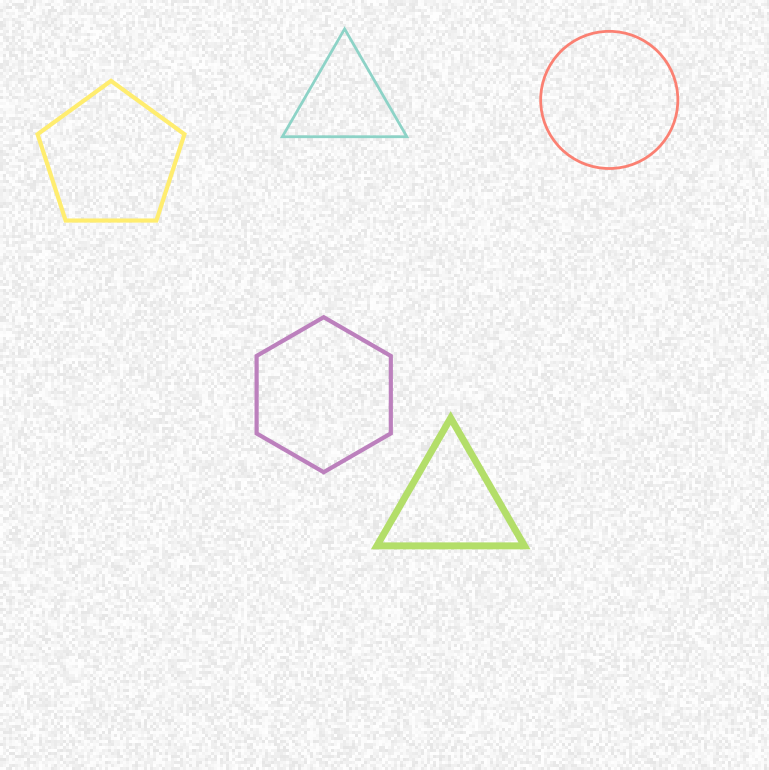[{"shape": "triangle", "thickness": 1, "radius": 0.47, "center": [0.448, 0.869]}, {"shape": "circle", "thickness": 1, "radius": 0.45, "center": [0.791, 0.87]}, {"shape": "triangle", "thickness": 2.5, "radius": 0.55, "center": [0.585, 0.346]}, {"shape": "hexagon", "thickness": 1.5, "radius": 0.5, "center": [0.42, 0.487]}, {"shape": "pentagon", "thickness": 1.5, "radius": 0.5, "center": [0.144, 0.795]}]